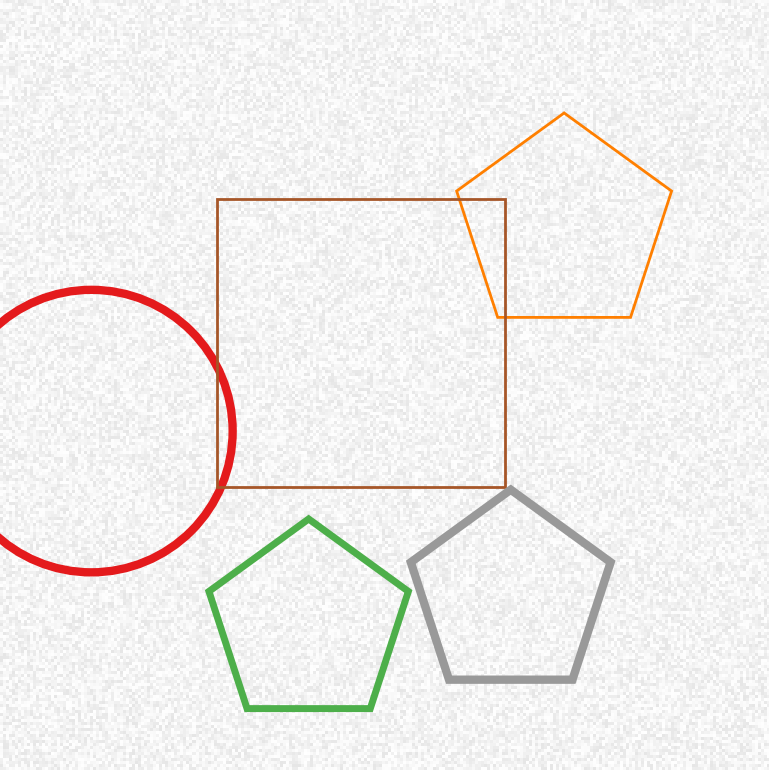[{"shape": "circle", "thickness": 3, "radius": 0.92, "center": [0.119, 0.44]}, {"shape": "pentagon", "thickness": 2.5, "radius": 0.68, "center": [0.401, 0.19]}, {"shape": "pentagon", "thickness": 1, "radius": 0.73, "center": [0.733, 0.707]}, {"shape": "square", "thickness": 1, "radius": 0.93, "center": [0.469, 0.554]}, {"shape": "pentagon", "thickness": 3, "radius": 0.68, "center": [0.663, 0.228]}]